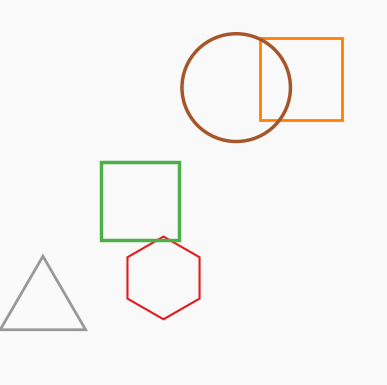[{"shape": "hexagon", "thickness": 1.5, "radius": 0.54, "center": [0.422, 0.278]}, {"shape": "square", "thickness": 2.5, "radius": 0.5, "center": [0.36, 0.478]}, {"shape": "square", "thickness": 2, "radius": 0.53, "center": [0.777, 0.794]}, {"shape": "circle", "thickness": 2.5, "radius": 0.7, "center": [0.61, 0.772]}, {"shape": "triangle", "thickness": 2, "radius": 0.64, "center": [0.111, 0.207]}]